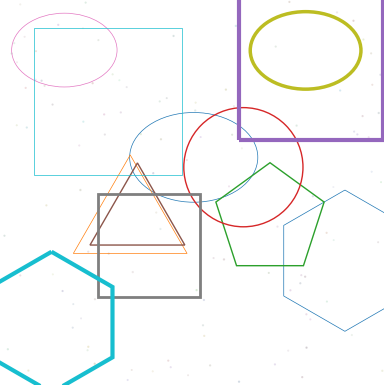[{"shape": "oval", "thickness": 0.5, "radius": 0.83, "center": [0.503, 0.591]}, {"shape": "hexagon", "thickness": 0.5, "radius": 0.92, "center": [0.896, 0.323]}, {"shape": "triangle", "thickness": 0.5, "radius": 0.85, "center": [0.338, 0.427]}, {"shape": "pentagon", "thickness": 1, "radius": 0.74, "center": [0.701, 0.43]}, {"shape": "circle", "thickness": 1, "radius": 0.77, "center": [0.632, 0.566]}, {"shape": "square", "thickness": 3, "radius": 0.94, "center": [0.807, 0.823]}, {"shape": "triangle", "thickness": 1, "radius": 0.71, "center": [0.357, 0.435]}, {"shape": "oval", "thickness": 0.5, "radius": 0.68, "center": [0.167, 0.87]}, {"shape": "square", "thickness": 2, "radius": 0.67, "center": [0.387, 0.362]}, {"shape": "oval", "thickness": 2.5, "radius": 0.72, "center": [0.794, 0.869]}, {"shape": "hexagon", "thickness": 3, "radius": 0.91, "center": [0.134, 0.163]}, {"shape": "square", "thickness": 0.5, "radius": 0.96, "center": [0.28, 0.736]}]